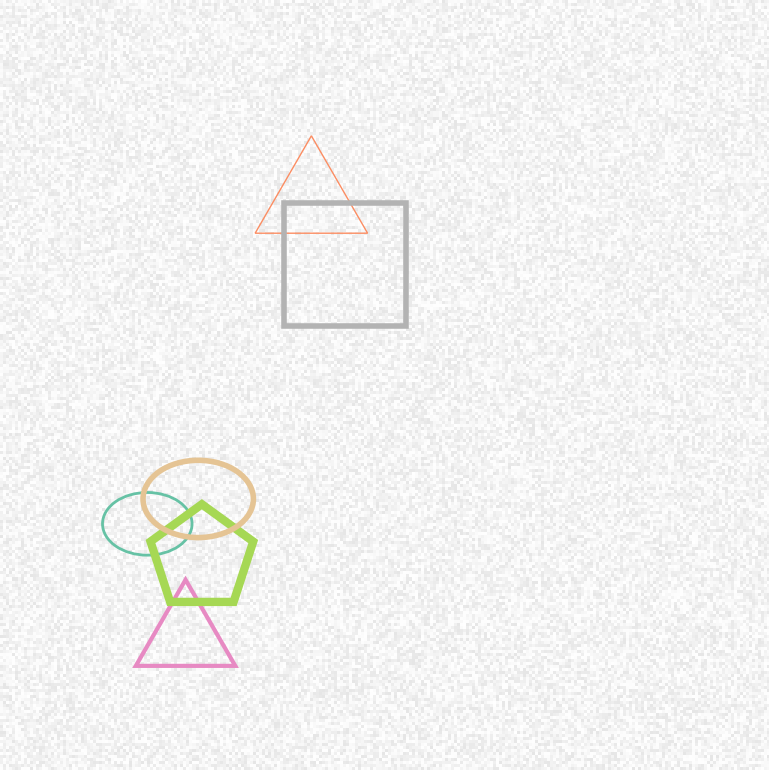[{"shape": "oval", "thickness": 1, "radius": 0.29, "center": [0.191, 0.32]}, {"shape": "triangle", "thickness": 0.5, "radius": 0.42, "center": [0.404, 0.739]}, {"shape": "triangle", "thickness": 1.5, "radius": 0.37, "center": [0.241, 0.173]}, {"shape": "pentagon", "thickness": 3, "radius": 0.35, "center": [0.262, 0.275]}, {"shape": "oval", "thickness": 2, "radius": 0.36, "center": [0.257, 0.352]}, {"shape": "square", "thickness": 2, "radius": 0.4, "center": [0.448, 0.657]}]